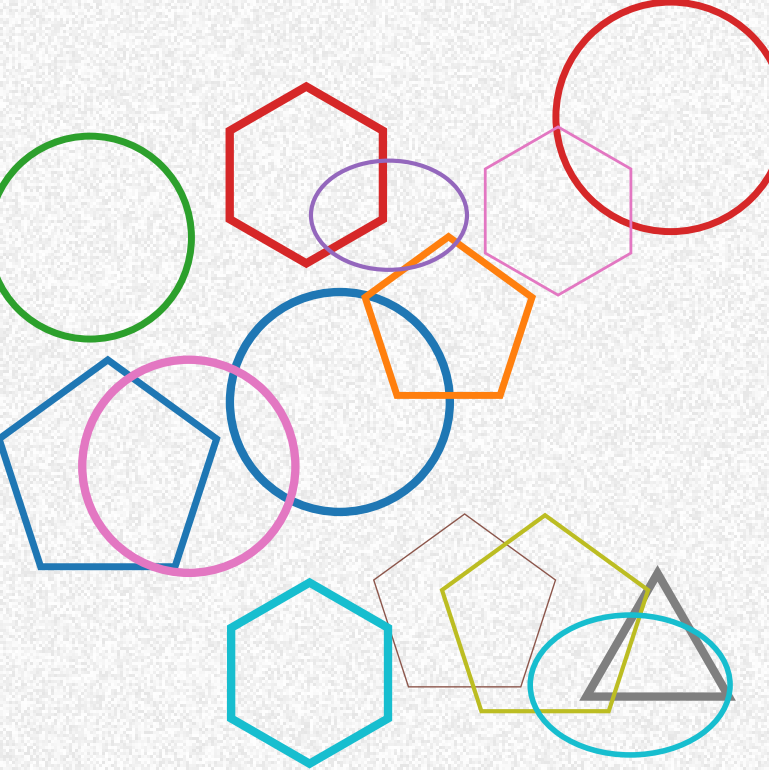[{"shape": "circle", "thickness": 3, "radius": 0.71, "center": [0.441, 0.478]}, {"shape": "pentagon", "thickness": 2.5, "radius": 0.74, "center": [0.14, 0.384]}, {"shape": "pentagon", "thickness": 2.5, "radius": 0.57, "center": [0.583, 0.579]}, {"shape": "circle", "thickness": 2.5, "radius": 0.66, "center": [0.117, 0.691]}, {"shape": "hexagon", "thickness": 3, "radius": 0.57, "center": [0.398, 0.773]}, {"shape": "circle", "thickness": 2.5, "radius": 0.75, "center": [0.871, 0.848]}, {"shape": "oval", "thickness": 1.5, "radius": 0.51, "center": [0.505, 0.72]}, {"shape": "pentagon", "thickness": 0.5, "radius": 0.62, "center": [0.603, 0.208]}, {"shape": "circle", "thickness": 3, "radius": 0.69, "center": [0.245, 0.394]}, {"shape": "hexagon", "thickness": 1, "radius": 0.55, "center": [0.725, 0.726]}, {"shape": "triangle", "thickness": 3, "radius": 0.53, "center": [0.854, 0.149]}, {"shape": "pentagon", "thickness": 1.5, "radius": 0.7, "center": [0.708, 0.19]}, {"shape": "oval", "thickness": 2, "radius": 0.65, "center": [0.818, 0.11]}, {"shape": "hexagon", "thickness": 3, "radius": 0.59, "center": [0.402, 0.126]}]